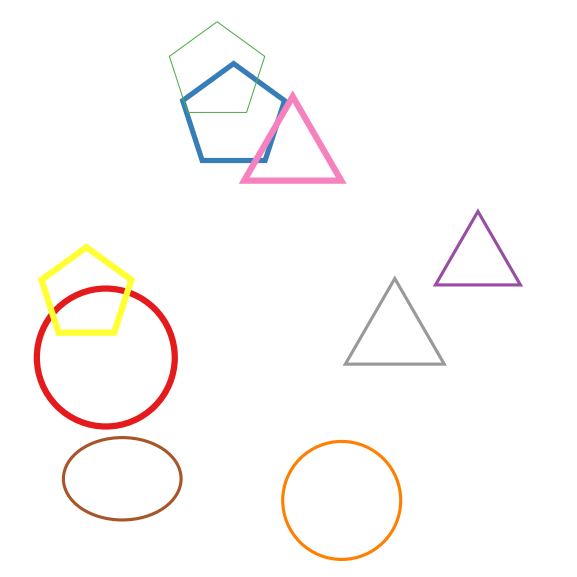[{"shape": "circle", "thickness": 3, "radius": 0.6, "center": [0.183, 0.38]}, {"shape": "pentagon", "thickness": 2.5, "radius": 0.46, "center": [0.405, 0.796]}, {"shape": "pentagon", "thickness": 0.5, "radius": 0.43, "center": [0.376, 0.875]}, {"shape": "triangle", "thickness": 1.5, "radius": 0.42, "center": [0.828, 0.548]}, {"shape": "circle", "thickness": 1.5, "radius": 0.51, "center": [0.592, 0.133]}, {"shape": "pentagon", "thickness": 3, "radius": 0.41, "center": [0.15, 0.489]}, {"shape": "oval", "thickness": 1.5, "radius": 0.51, "center": [0.212, 0.17]}, {"shape": "triangle", "thickness": 3, "radius": 0.49, "center": [0.507, 0.735]}, {"shape": "triangle", "thickness": 1.5, "radius": 0.49, "center": [0.684, 0.418]}]